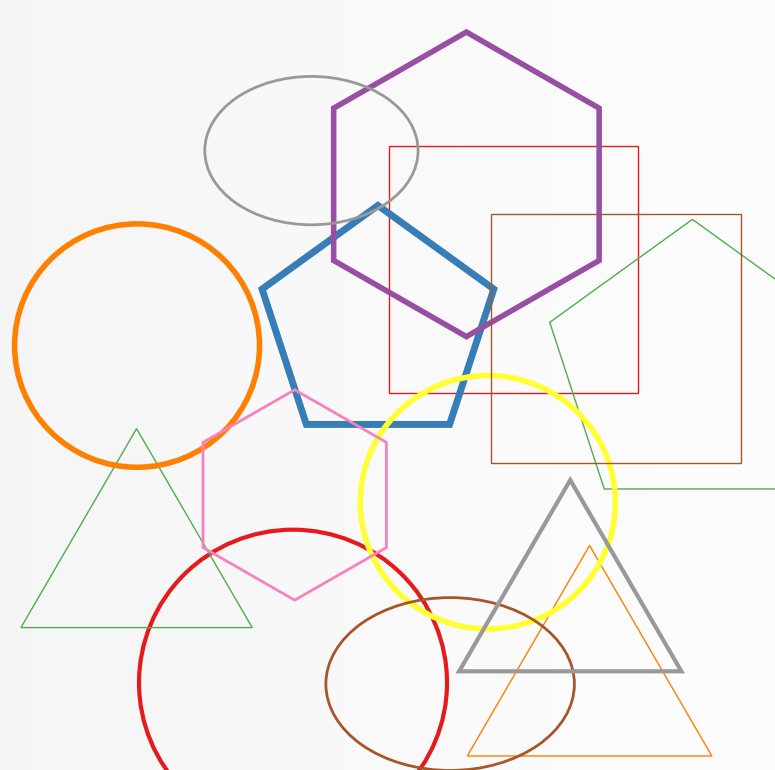[{"shape": "square", "thickness": 0.5, "radius": 0.8, "center": [0.662, 0.65]}, {"shape": "circle", "thickness": 1.5, "radius": 0.99, "center": [0.378, 0.113]}, {"shape": "pentagon", "thickness": 2.5, "radius": 0.79, "center": [0.488, 0.576]}, {"shape": "pentagon", "thickness": 0.5, "radius": 0.97, "center": [0.893, 0.522]}, {"shape": "triangle", "thickness": 0.5, "radius": 0.86, "center": [0.176, 0.271]}, {"shape": "hexagon", "thickness": 2, "radius": 0.99, "center": [0.602, 0.761]}, {"shape": "circle", "thickness": 2, "radius": 0.79, "center": [0.177, 0.551]}, {"shape": "triangle", "thickness": 0.5, "radius": 0.91, "center": [0.761, 0.109]}, {"shape": "circle", "thickness": 2, "radius": 0.82, "center": [0.629, 0.348]}, {"shape": "oval", "thickness": 1, "radius": 0.8, "center": [0.581, 0.112]}, {"shape": "square", "thickness": 0.5, "radius": 0.81, "center": [0.795, 0.561]}, {"shape": "hexagon", "thickness": 1, "radius": 0.68, "center": [0.38, 0.357]}, {"shape": "oval", "thickness": 1, "radius": 0.69, "center": [0.402, 0.804]}, {"shape": "triangle", "thickness": 1.5, "radius": 0.83, "center": [0.736, 0.211]}]